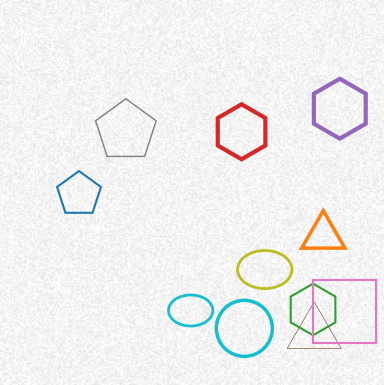[{"shape": "pentagon", "thickness": 1.5, "radius": 0.3, "center": [0.205, 0.496]}, {"shape": "triangle", "thickness": 2.5, "radius": 0.32, "center": [0.84, 0.388]}, {"shape": "hexagon", "thickness": 1.5, "radius": 0.34, "center": [0.813, 0.196]}, {"shape": "hexagon", "thickness": 3, "radius": 0.36, "center": [0.627, 0.658]}, {"shape": "hexagon", "thickness": 3, "radius": 0.39, "center": [0.883, 0.718]}, {"shape": "triangle", "thickness": 0.5, "radius": 0.41, "center": [0.816, 0.135]}, {"shape": "square", "thickness": 1.5, "radius": 0.41, "center": [0.896, 0.191]}, {"shape": "pentagon", "thickness": 1, "radius": 0.41, "center": [0.327, 0.661]}, {"shape": "oval", "thickness": 2, "radius": 0.35, "center": [0.688, 0.3]}, {"shape": "circle", "thickness": 2.5, "radius": 0.36, "center": [0.635, 0.147]}, {"shape": "oval", "thickness": 2, "radius": 0.29, "center": [0.495, 0.194]}]